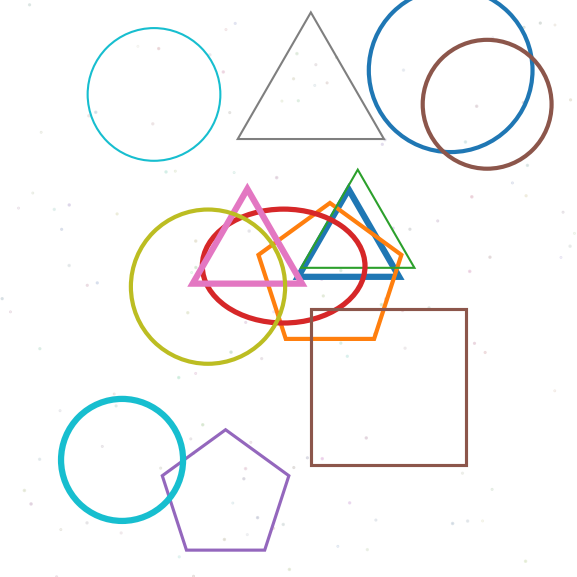[{"shape": "triangle", "thickness": 3, "radius": 0.51, "center": [0.604, 0.57]}, {"shape": "circle", "thickness": 2, "radius": 0.71, "center": [0.78, 0.878]}, {"shape": "pentagon", "thickness": 2, "radius": 0.65, "center": [0.571, 0.518]}, {"shape": "triangle", "thickness": 1, "radius": 0.57, "center": [0.619, 0.592]}, {"shape": "oval", "thickness": 2.5, "radius": 0.7, "center": [0.491, 0.538]}, {"shape": "pentagon", "thickness": 1.5, "radius": 0.58, "center": [0.391, 0.14]}, {"shape": "square", "thickness": 1.5, "radius": 0.67, "center": [0.673, 0.329]}, {"shape": "circle", "thickness": 2, "radius": 0.56, "center": [0.844, 0.819]}, {"shape": "triangle", "thickness": 3, "radius": 0.55, "center": [0.428, 0.563]}, {"shape": "triangle", "thickness": 1, "radius": 0.73, "center": [0.538, 0.831]}, {"shape": "circle", "thickness": 2, "radius": 0.67, "center": [0.36, 0.503]}, {"shape": "circle", "thickness": 3, "radius": 0.53, "center": [0.211, 0.203]}, {"shape": "circle", "thickness": 1, "radius": 0.57, "center": [0.267, 0.836]}]